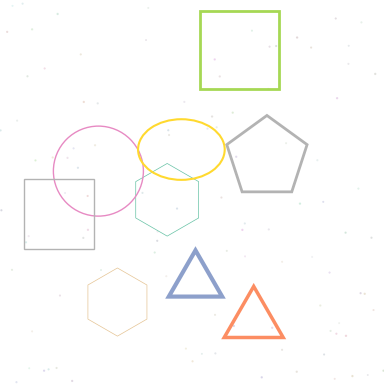[{"shape": "hexagon", "thickness": 0.5, "radius": 0.47, "center": [0.434, 0.481]}, {"shape": "triangle", "thickness": 2.5, "radius": 0.44, "center": [0.659, 0.168]}, {"shape": "triangle", "thickness": 3, "radius": 0.4, "center": [0.508, 0.27]}, {"shape": "circle", "thickness": 1, "radius": 0.58, "center": [0.256, 0.556]}, {"shape": "square", "thickness": 2, "radius": 0.51, "center": [0.623, 0.87]}, {"shape": "oval", "thickness": 1.5, "radius": 0.56, "center": [0.471, 0.612]}, {"shape": "hexagon", "thickness": 0.5, "radius": 0.44, "center": [0.305, 0.215]}, {"shape": "square", "thickness": 1, "radius": 0.45, "center": [0.153, 0.445]}, {"shape": "pentagon", "thickness": 2, "radius": 0.55, "center": [0.693, 0.59]}]